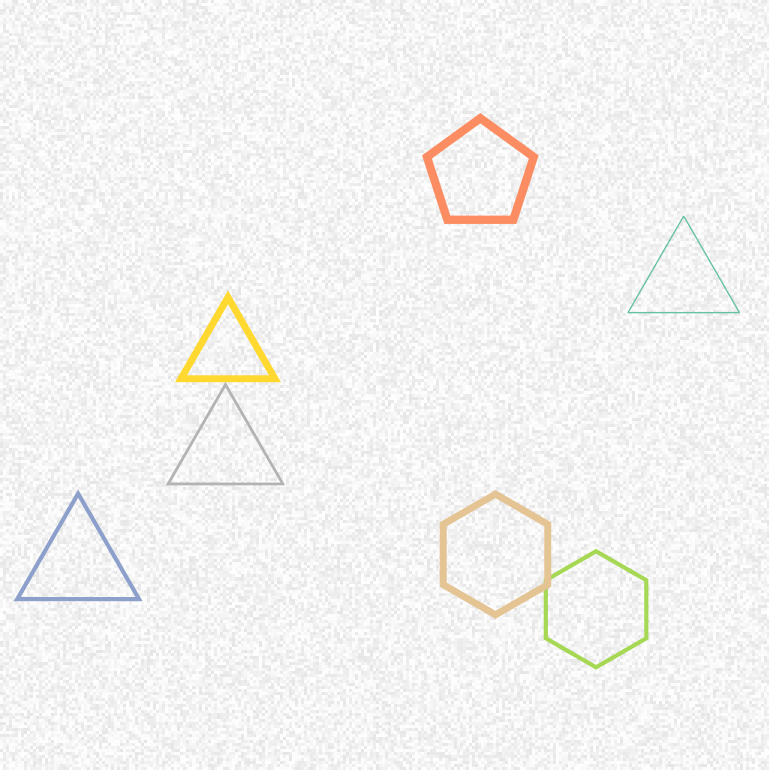[{"shape": "triangle", "thickness": 0.5, "radius": 0.42, "center": [0.888, 0.636]}, {"shape": "pentagon", "thickness": 3, "radius": 0.36, "center": [0.624, 0.774]}, {"shape": "triangle", "thickness": 1.5, "radius": 0.46, "center": [0.101, 0.268]}, {"shape": "hexagon", "thickness": 1.5, "radius": 0.38, "center": [0.774, 0.209]}, {"shape": "triangle", "thickness": 2.5, "radius": 0.35, "center": [0.296, 0.543]}, {"shape": "hexagon", "thickness": 2.5, "radius": 0.39, "center": [0.643, 0.28]}, {"shape": "triangle", "thickness": 1, "radius": 0.43, "center": [0.293, 0.415]}]